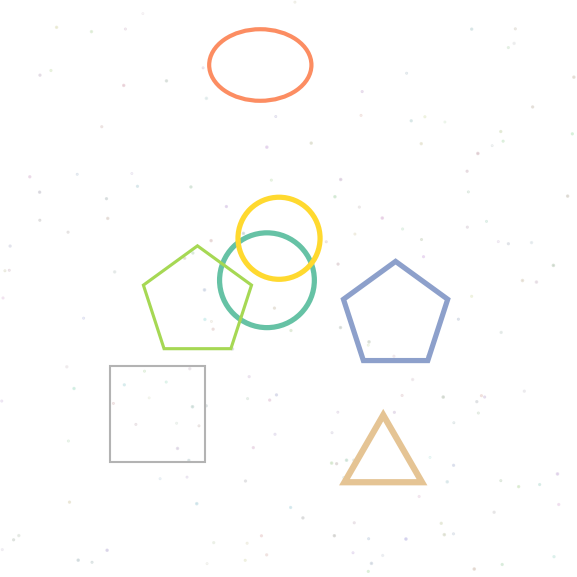[{"shape": "circle", "thickness": 2.5, "radius": 0.41, "center": [0.462, 0.514]}, {"shape": "oval", "thickness": 2, "radius": 0.44, "center": [0.451, 0.887]}, {"shape": "pentagon", "thickness": 2.5, "radius": 0.47, "center": [0.685, 0.452]}, {"shape": "pentagon", "thickness": 1.5, "radius": 0.49, "center": [0.342, 0.475]}, {"shape": "circle", "thickness": 2.5, "radius": 0.36, "center": [0.483, 0.587]}, {"shape": "triangle", "thickness": 3, "radius": 0.39, "center": [0.664, 0.203]}, {"shape": "square", "thickness": 1, "radius": 0.41, "center": [0.273, 0.282]}]